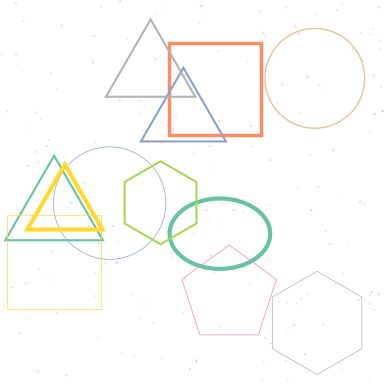[{"shape": "oval", "thickness": 3, "radius": 0.65, "center": [0.571, 0.393]}, {"shape": "triangle", "thickness": 1.5, "radius": 0.73, "center": [0.14, 0.449]}, {"shape": "square", "thickness": 2.5, "radius": 0.6, "center": [0.559, 0.768]}, {"shape": "triangle", "thickness": 1.5, "radius": 0.64, "center": [0.476, 0.696]}, {"shape": "circle", "thickness": 0.5, "radius": 0.73, "center": [0.285, 0.472]}, {"shape": "pentagon", "thickness": 0.5, "radius": 0.65, "center": [0.595, 0.234]}, {"shape": "hexagon", "thickness": 1.5, "radius": 0.54, "center": [0.417, 0.473]}, {"shape": "square", "thickness": 0.5, "radius": 0.61, "center": [0.14, 0.32]}, {"shape": "triangle", "thickness": 3, "radius": 0.56, "center": [0.168, 0.46]}, {"shape": "circle", "thickness": 1, "radius": 0.65, "center": [0.818, 0.796]}, {"shape": "triangle", "thickness": 1.5, "radius": 0.67, "center": [0.391, 0.816]}, {"shape": "hexagon", "thickness": 0.5, "radius": 0.67, "center": [0.824, 0.161]}]